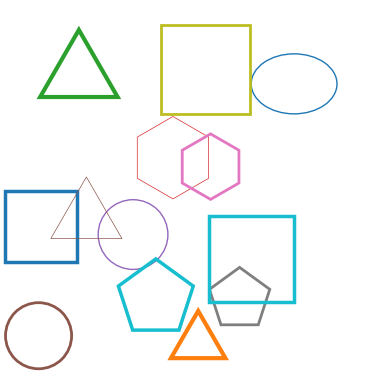[{"shape": "square", "thickness": 2.5, "radius": 0.46, "center": [0.107, 0.411]}, {"shape": "oval", "thickness": 1, "radius": 0.56, "center": [0.764, 0.782]}, {"shape": "triangle", "thickness": 3, "radius": 0.41, "center": [0.515, 0.111]}, {"shape": "triangle", "thickness": 3, "radius": 0.58, "center": [0.205, 0.806]}, {"shape": "hexagon", "thickness": 0.5, "radius": 0.54, "center": [0.449, 0.59]}, {"shape": "circle", "thickness": 1, "radius": 0.45, "center": [0.346, 0.391]}, {"shape": "triangle", "thickness": 0.5, "radius": 0.53, "center": [0.224, 0.434]}, {"shape": "circle", "thickness": 2, "radius": 0.43, "center": [0.1, 0.128]}, {"shape": "hexagon", "thickness": 2, "radius": 0.43, "center": [0.547, 0.567]}, {"shape": "pentagon", "thickness": 2, "radius": 0.41, "center": [0.622, 0.223]}, {"shape": "square", "thickness": 2, "radius": 0.57, "center": [0.534, 0.82]}, {"shape": "pentagon", "thickness": 2.5, "radius": 0.51, "center": [0.405, 0.225]}, {"shape": "square", "thickness": 2.5, "radius": 0.56, "center": [0.653, 0.327]}]